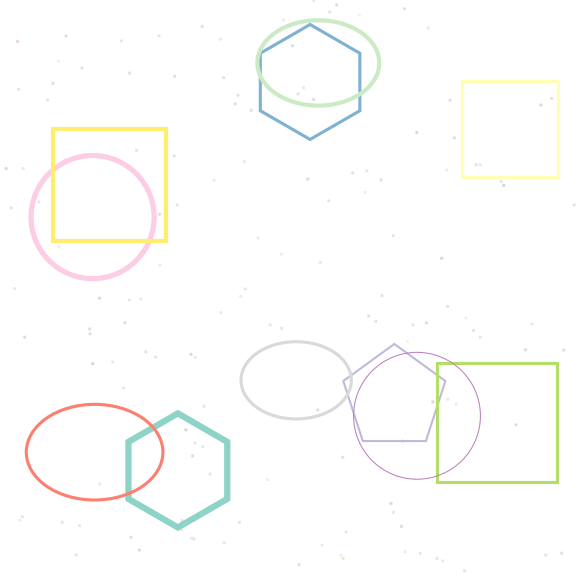[{"shape": "hexagon", "thickness": 3, "radius": 0.49, "center": [0.308, 0.185]}, {"shape": "square", "thickness": 1.5, "radius": 0.41, "center": [0.884, 0.776]}, {"shape": "pentagon", "thickness": 1, "radius": 0.46, "center": [0.683, 0.311]}, {"shape": "oval", "thickness": 1.5, "radius": 0.59, "center": [0.164, 0.216]}, {"shape": "hexagon", "thickness": 1.5, "radius": 0.5, "center": [0.537, 0.857]}, {"shape": "square", "thickness": 1.5, "radius": 0.52, "center": [0.861, 0.267]}, {"shape": "circle", "thickness": 2.5, "radius": 0.53, "center": [0.16, 0.623]}, {"shape": "oval", "thickness": 1.5, "radius": 0.48, "center": [0.513, 0.341]}, {"shape": "circle", "thickness": 0.5, "radius": 0.55, "center": [0.722, 0.279]}, {"shape": "oval", "thickness": 2, "radius": 0.53, "center": [0.551, 0.89]}, {"shape": "square", "thickness": 2, "radius": 0.49, "center": [0.189, 0.679]}]